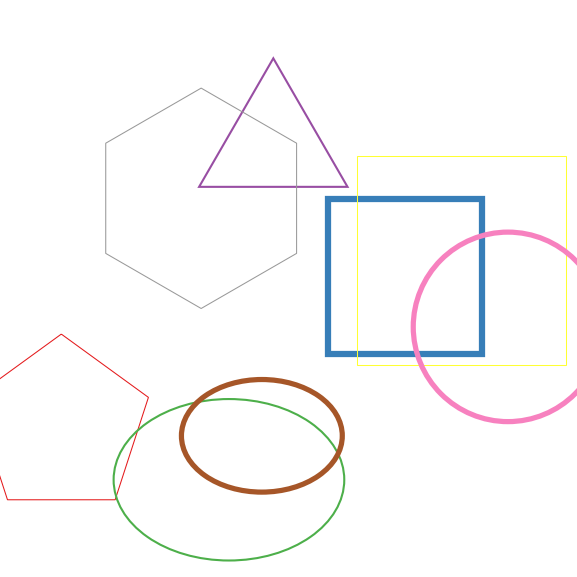[{"shape": "pentagon", "thickness": 0.5, "radius": 0.79, "center": [0.106, 0.262]}, {"shape": "square", "thickness": 3, "radius": 0.67, "center": [0.701, 0.52]}, {"shape": "oval", "thickness": 1, "radius": 1.0, "center": [0.396, 0.168]}, {"shape": "triangle", "thickness": 1, "radius": 0.74, "center": [0.473, 0.75]}, {"shape": "square", "thickness": 0.5, "radius": 0.9, "center": [0.799, 0.548]}, {"shape": "oval", "thickness": 2.5, "radius": 0.7, "center": [0.453, 0.244]}, {"shape": "circle", "thickness": 2.5, "radius": 0.82, "center": [0.88, 0.433]}, {"shape": "hexagon", "thickness": 0.5, "radius": 0.95, "center": [0.348, 0.656]}]